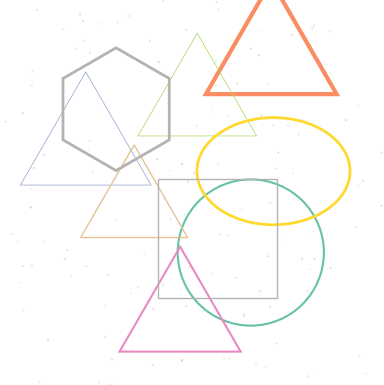[{"shape": "circle", "thickness": 1.5, "radius": 0.95, "center": [0.651, 0.344]}, {"shape": "triangle", "thickness": 3, "radius": 0.98, "center": [0.705, 0.854]}, {"shape": "triangle", "thickness": 0.5, "radius": 0.98, "center": [0.223, 0.617]}, {"shape": "triangle", "thickness": 1.5, "radius": 0.91, "center": [0.468, 0.178]}, {"shape": "triangle", "thickness": 0.5, "radius": 0.89, "center": [0.512, 0.736]}, {"shape": "oval", "thickness": 2, "radius": 0.99, "center": [0.71, 0.555]}, {"shape": "triangle", "thickness": 1, "radius": 0.8, "center": [0.348, 0.463]}, {"shape": "hexagon", "thickness": 2, "radius": 0.8, "center": [0.302, 0.716]}, {"shape": "square", "thickness": 1, "radius": 0.77, "center": [0.564, 0.38]}]